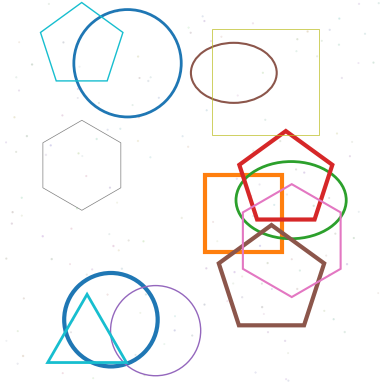[{"shape": "circle", "thickness": 2, "radius": 0.7, "center": [0.331, 0.836]}, {"shape": "circle", "thickness": 3, "radius": 0.61, "center": [0.288, 0.17]}, {"shape": "square", "thickness": 3, "radius": 0.5, "center": [0.633, 0.446]}, {"shape": "oval", "thickness": 2, "radius": 0.72, "center": [0.756, 0.48]}, {"shape": "pentagon", "thickness": 3, "radius": 0.64, "center": [0.742, 0.533]}, {"shape": "circle", "thickness": 1, "radius": 0.59, "center": [0.404, 0.141]}, {"shape": "pentagon", "thickness": 3, "radius": 0.72, "center": [0.705, 0.271]}, {"shape": "oval", "thickness": 1.5, "radius": 0.56, "center": [0.607, 0.811]}, {"shape": "hexagon", "thickness": 1.5, "radius": 0.73, "center": [0.758, 0.375]}, {"shape": "hexagon", "thickness": 0.5, "radius": 0.58, "center": [0.213, 0.571]}, {"shape": "square", "thickness": 0.5, "radius": 0.69, "center": [0.689, 0.787]}, {"shape": "pentagon", "thickness": 1, "radius": 0.56, "center": [0.212, 0.881]}, {"shape": "triangle", "thickness": 2, "radius": 0.59, "center": [0.226, 0.117]}]